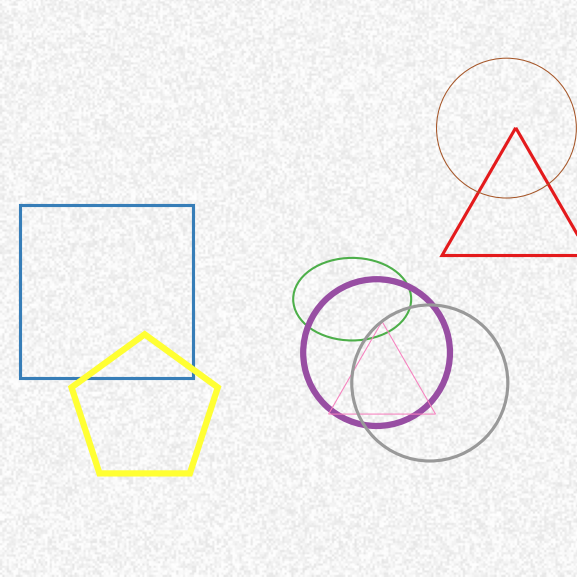[{"shape": "triangle", "thickness": 1.5, "radius": 0.74, "center": [0.893, 0.63]}, {"shape": "square", "thickness": 1.5, "radius": 0.75, "center": [0.185, 0.494]}, {"shape": "oval", "thickness": 1, "radius": 0.51, "center": [0.61, 0.481]}, {"shape": "circle", "thickness": 3, "radius": 0.64, "center": [0.652, 0.389]}, {"shape": "pentagon", "thickness": 3, "radius": 0.67, "center": [0.251, 0.287]}, {"shape": "circle", "thickness": 0.5, "radius": 0.61, "center": [0.877, 0.777]}, {"shape": "triangle", "thickness": 0.5, "radius": 0.53, "center": [0.662, 0.336]}, {"shape": "circle", "thickness": 1.5, "radius": 0.68, "center": [0.744, 0.336]}]